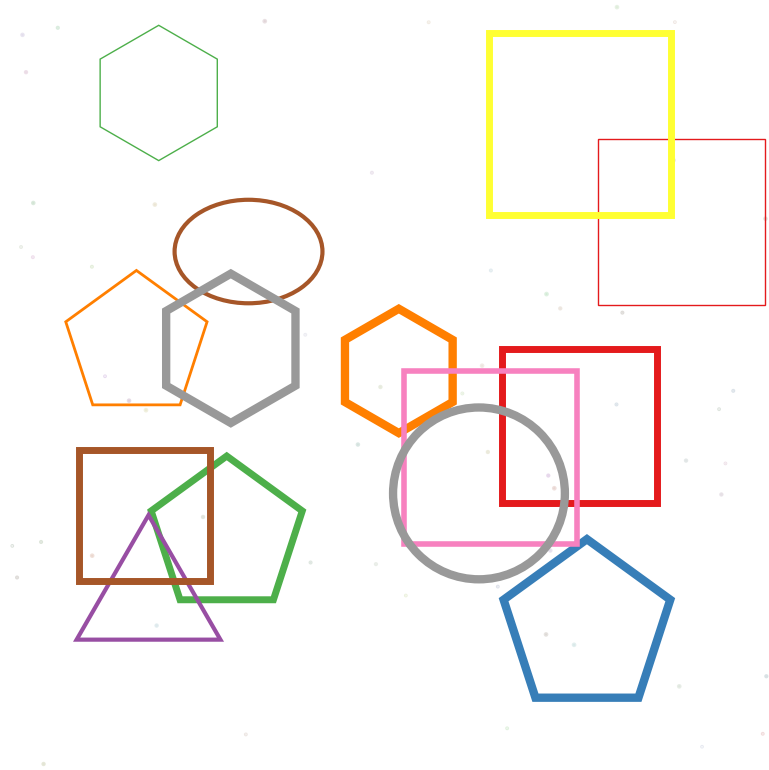[{"shape": "square", "thickness": 2.5, "radius": 0.5, "center": [0.752, 0.446]}, {"shape": "square", "thickness": 0.5, "radius": 0.54, "center": [0.885, 0.712]}, {"shape": "pentagon", "thickness": 3, "radius": 0.57, "center": [0.762, 0.186]}, {"shape": "hexagon", "thickness": 0.5, "radius": 0.44, "center": [0.206, 0.879]}, {"shape": "pentagon", "thickness": 2.5, "radius": 0.52, "center": [0.294, 0.305]}, {"shape": "triangle", "thickness": 1.5, "radius": 0.54, "center": [0.193, 0.223]}, {"shape": "hexagon", "thickness": 3, "radius": 0.4, "center": [0.518, 0.518]}, {"shape": "pentagon", "thickness": 1, "radius": 0.48, "center": [0.177, 0.552]}, {"shape": "square", "thickness": 2.5, "radius": 0.59, "center": [0.753, 0.838]}, {"shape": "oval", "thickness": 1.5, "radius": 0.48, "center": [0.323, 0.673]}, {"shape": "square", "thickness": 2.5, "radius": 0.43, "center": [0.187, 0.331]}, {"shape": "square", "thickness": 2, "radius": 0.56, "center": [0.637, 0.406]}, {"shape": "hexagon", "thickness": 3, "radius": 0.48, "center": [0.3, 0.548]}, {"shape": "circle", "thickness": 3, "radius": 0.56, "center": [0.622, 0.359]}]